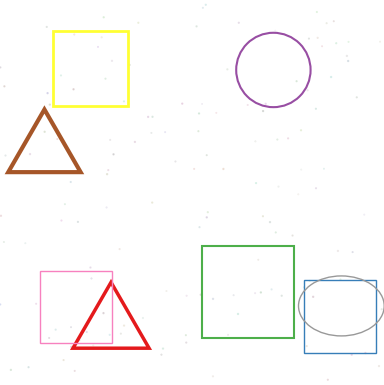[{"shape": "triangle", "thickness": 2.5, "radius": 0.57, "center": [0.288, 0.153]}, {"shape": "square", "thickness": 1, "radius": 0.47, "center": [0.882, 0.178]}, {"shape": "square", "thickness": 1.5, "radius": 0.6, "center": [0.644, 0.241]}, {"shape": "circle", "thickness": 1.5, "radius": 0.48, "center": [0.71, 0.818]}, {"shape": "square", "thickness": 2, "radius": 0.49, "center": [0.235, 0.822]}, {"shape": "triangle", "thickness": 3, "radius": 0.54, "center": [0.115, 0.607]}, {"shape": "square", "thickness": 1, "radius": 0.46, "center": [0.198, 0.202]}, {"shape": "oval", "thickness": 1, "radius": 0.56, "center": [0.887, 0.205]}]